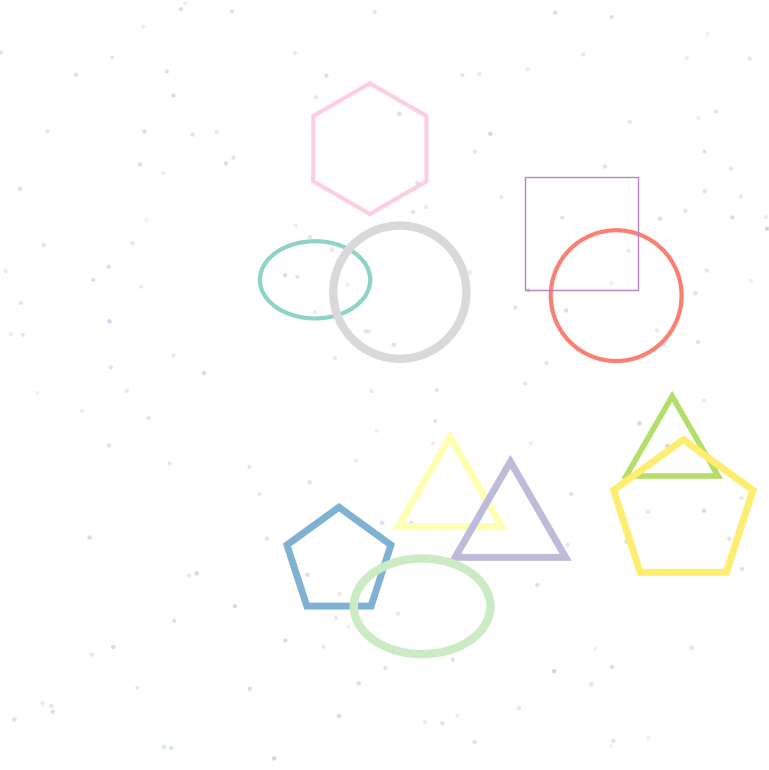[{"shape": "oval", "thickness": 1.5, "radius": 0.36, "center": [0.409, 0.637]}, {"shape": "triangle", "thickness": 2.5, "radius": 0.39, "center": [0.584, 0.355]}, {"shape": "triangle", "thickness": 2.5, "radius": 0.41, "center": [0.663, 0.318]}, {"shape": "circle", "thickness": 1.5, "radius": 0.42, "center": [0.8, 0.616]}, {"shape": "pentagon", "thickness": 2.5, "radius": 0.35, "center": [0.44, 0.27]}, {"shape": "triangle", "thickness": 2, "radius": 0.34, "center": [0.873, 0.416]}, {"shape": "hexagon", "thickness": 1.5, "radius": 0.42, "center": [0.48, 0.807]}, {"shape": "circle", "thickness": 3, "radius": 0.43, "center": [0.519, 0.621]}, {"shape": "square", "thickness": 0.5, "radius": 0.37, "center": [0.755, 0.697]}, {"shape": "oval", "thickness": 3, "radius": 0.44, "center": [0.548, 0.213]}, {"shape": "pentagon", "thickness": 2.5, "radius": 0.48, "center": [0.887, 0.334]}]